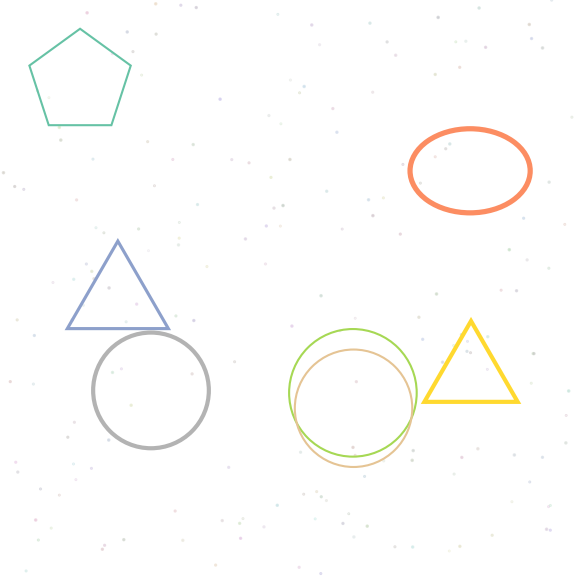[{"shape": "pentagon", "thickness": 1, "radius": 0.46, "center": [0.139, 0.857]}, {"shape": "oval", "thickness": 2.5, "radius": 0.52, "center": [0.814, 0.703]}, {"shape": "triangle", "thickness": 1.5, "radius": 0.51, "center": [0.204, 0.481]}, {"shape": "circle", "thickness": 1, "radius": 0.55, "center": [0.611, 0.319]}, {"shape": "triangle", "thickness": 2, "radius": 0.47, "center": [0.816, 0.35]}, {"shape": "circle", "thickness": 1, "radius": 0.51, "center": [0.612, 0.292]}, {"shape": "circle", "thickness": 2, "radius": 0.5, "center": [0.261, 0.323]}]